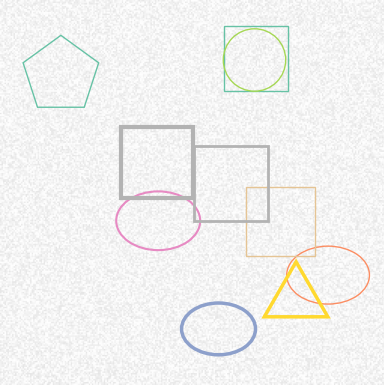[{"shape": "pentagon", "thickness": 1, "radius": 0.52, "center": [0.158, 0.805]}, {"shape": "square", "thickness": 1, "radius": 0.42, "center": [0.666, 0.848]}, {"shape": "oval", "thickness": 1, "radius": 0.54, "center": [0.852, 0.285]}, {"shape": "oval", "thickness": 2.5, "radius": 0.48, "center": [0.568, 0.146]}, {"shape": "oval", "thickness": 1.5, "radius": 0.55, "center": [0.411, 0.427]}, {"shape": "circle", "thickness": 1, "radius": 0.41, "center": [0.661, 0.844]}, {"shape": "triangle", "thickness": 2.5, "radius": 0.48, "center": [0.769, 0.225]}, {"shape": "square", "thickness": 1, "radius": 0.45, "center": [0.729, 0.425]}, {"shape": "square", "thickness": 3, "radius": 0.47, "center": [0.408, 0.578]}, {"shape": "square", "thickness": 2, "radius": 0.48, "center": [0.6, 0.523]}]